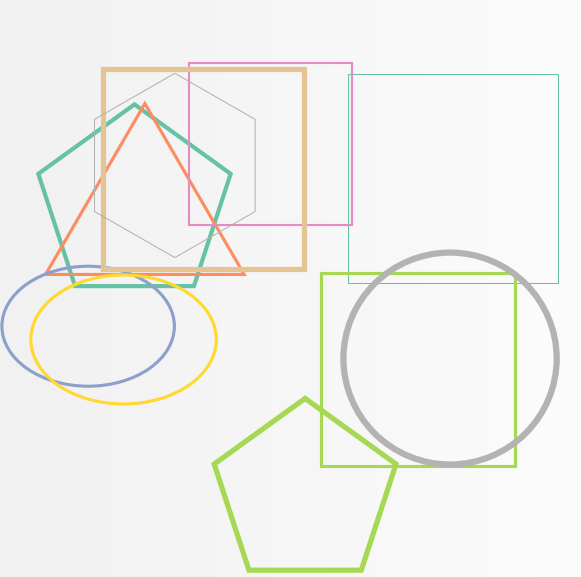[{"shape": "pentagon", "thickness": 2, "radius": 0.87, "center": [0.231, 0.644]}, {"shape": "square", "thickness": 0.5, "radius": 0.9, "center": [0.78, 0.691]}, {"shape": "triangle", "thickness": 1.5, "radius": 0.99, "center": [0.249, 0.623]}, {"shape": "oval", "thickness": 1.5, "radius": 0.74, "center": [0.152, 0.434]}, {"shape": "square", "thickness": 1, "radius": 0.7, "center": [0.466, 0.75]}, {"shape": "pentagon", "thickness": 2.5, "radius": 0.82, "center": [0.525, 0.145]}, {"shape": "square", "thickness": 1.5, "radius": 0.83, "center": [0.72, 0.36]}, {"shape": "oval", "thickness": 1.5, "radius": 0.8, "center": [0.213, 0.411]}, {"shape": "square", "thickness": 2.5, "radius": 0.86, "center": [0.35, 0.707]}, {"shape": "circle", "thickness": 3, "radius": 0.92, "center": [0.774, 0.378]}, {"shape": "hexagon", "thickness": 0.5, "radius": 0.8, "center": [0.301, 0.713]}]